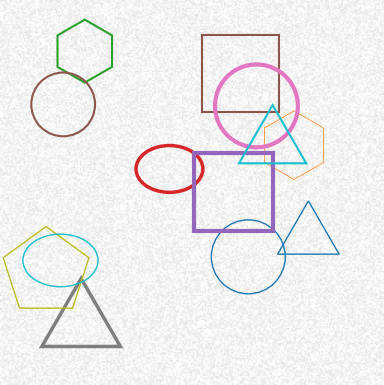[{"shape": "circle", "thickness": 1, "radius": 0.48, "center": [0.645, 0.333]}, {"shape": "triangle", "thickness": 1, "radius": 0.46, "center": [0.801, 0.386]}, {"shape": "hexagon", "thickness": 0.5, "radius": 0.44, "center": [0.764, 0.623]}, {"shape": "hexagon", "thickness": 1.5, "radius": 0.41, "center": [0.22, 0.867]}, {"shape": "oval", "thickness": 2.5, "radius": 0.43, "center": [0.44, 0.561]}, {"shape": "square", "thickness": 3, "radius": 0.51, "center": [0.607, 0.501]}, {"shape": "circle", "thickness": 1.5, "radius": 0.41, "center": [0.164, 0.729]}, {"shape": "square", "thickness": 1.5, "radius": 0.5, "center": [0.624, 0.81]}, {"shape": "circle", "thickness": 3, "radius": 0.54, "center": [0.666, 0.725]}, {"shape": "triangle", "thickness": 2.5, "radius": 0.59, "center": [0.211, 0.159]}, {"shape": "pentagon", "thickness": 1, "radius": 0.59, "center": [0.12, 0.294]}, {"shape": "oval", "thickness": 1, "radius": 0.49, "center": [0.157, 0.324]}, {"shape": "triangle", "thickness": 1.5, "radius": 0.5, "center": [0.708, 0.626]}]